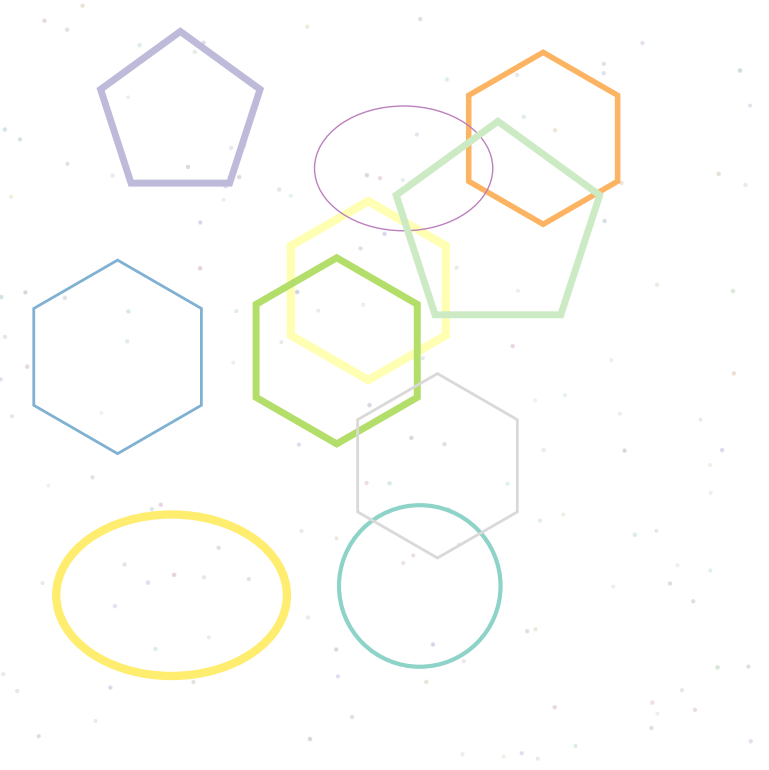[{"shape": "circle", "thickness": 1.5, "radius": 0.52, "center": [0.545, 0.239]}, {"shape": "hexagon", "thickness": 3, "radius": 0.58, "center": [0.478, 0.623]}, {"shape": "pentagon", "thickness": 2.5, "radius": 0.54, "center": [0.234, 0.85]}, {"shape": "hexagon", "thickness": 1, "radius": 0.63, "center": [0.153, 0.537]}, {"shape": "hexagon", "thickness": 2, "radius": 0.56, "center": [0.705, 0.82]}, {"shape": "hexagon", "thickness": 2.5, "radius": 0.6, "center": [0.437, 0.544]}, {"shape": "hexagon", "thickness": 1, "radius": 0.6, "center": [0.568, 0.395]}, {"shape": "oval", "thickness": 0.5, "radius": 0.58, "center": [0.524, 0.781]}, {"shape": "pentagon", "thickness": 2.5, "radius": 0.69, "center": [0.647, 0.704]}, {"shape": "oval", "thickness": 3, "radius": 0.75, "center": [0.223, 0.227]}]